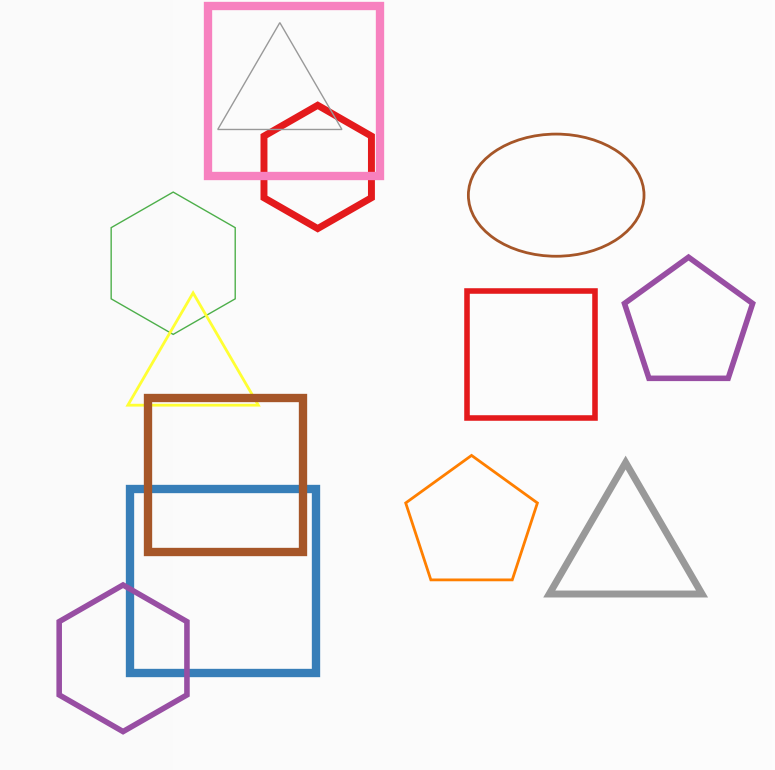[{"shape": "square", "thickness": 2, "radius": 0.41, "center": [0.685, 0.54]}, {"shape": "hexagon", "thickness": 2.5, "radius": 0.4, "center": [0.41, 0.783]}, {"shape": "square", "thickness": 3, "radius": 0.6, "center": [0.288, 0.246]}, {"shape": "hexagon", "thickness": 0.5, "radius": 0.46, "center": [0.223, 0.658]}, {"shape": "pentagon", "thickness": 2, "radius": 0.43, "center": [0.888, 0.579]}, {"shape": "hexagon", "thickness": 2, "radius": 0.48, "center": [0.159, 0.145]}, {"shape": "pentagon", "thickness": 1, "radius": 0.45, "center": [0.608, 0.319]}, {"shape": "triangle", "thickness": 1, "radius": 0.49, "center": [0.249, 0.522]}, {"shape": "square", "thickness": 3, "radius": 0.5, "center": [0.291, 0.383]}, {"shape": "oval", "thickness": 1, "radius": 0.57, "center": [0.718, 0.747]}, {"shape": "square", "thickness": 3, "radius": 0.55, "center": [0.379, 0.881]}, {"shape": "triangle", "thickness": 0.5, "radius": 0.46, "center": [0.361, 0.878]}, {"shape": "triangle", "thickness": 2.5, "radius": 0.57, "center": [0.807, 0.285]}]